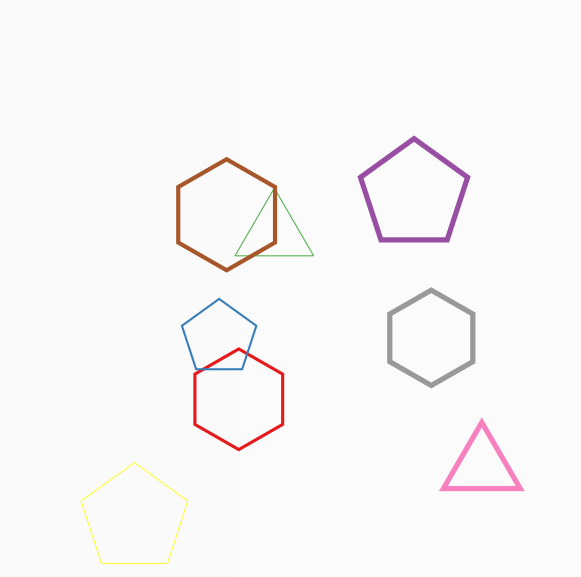[{"shape": "hexagon", "thickness": 1.5, "radius": 0.44, "center": [0.411, 0.308]}, {"shape": "pentagon", "thickness": 1, "radius": 0.34, "center": [0.377, 0.414]}, {"shape": "triangle", "thickness": 0.5, "radius": 0.39, "center": [0.472, 0.595]}, {"shape": "pentagon", "thickness": 2.5, "radius": 0.48, "center": [0.712, 0.662]}, {"shape": "pentagon", "thickness": 0.5, "radius": 0.48, "center": [0.231, 0.102]}, {"shape": "hexagon", "thickness": 2, "radius": 0.48, "center": [0.39, 0.627]}, {"shape": "triangle", "thickness": 2.5, "radius": 0.38, "center": [0.829, 0.191]}, {"shape": "hexagon", "thickness": 2.5, "radius": 0.41, "center": [0.742, 0.414]}]